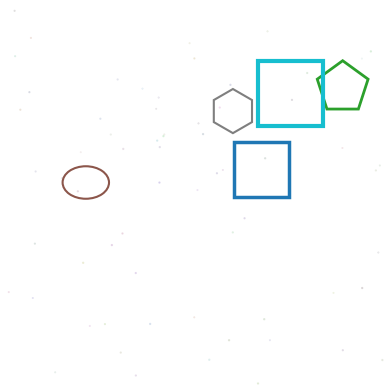[{"shape": "square", "thickness": 2.5, "radius": 0.36, "center": [0.679, 0.56]}, {"shape": "pentagon", "thickness": 2, "radius": 0.35, "center": [0.89, 0.773]}, {"shape": "oval", "thickness": 1.5, "radius": 0.3, "center": [0.223, 0.526]}, {"shape": "hexagon", "thickness": 1.5, "radius": 0.29, "center": [0.605, 0.711]}, {"shape": "square", "thickness": 3, "radius": 0.42, "center": [0.755, 0.757]}]